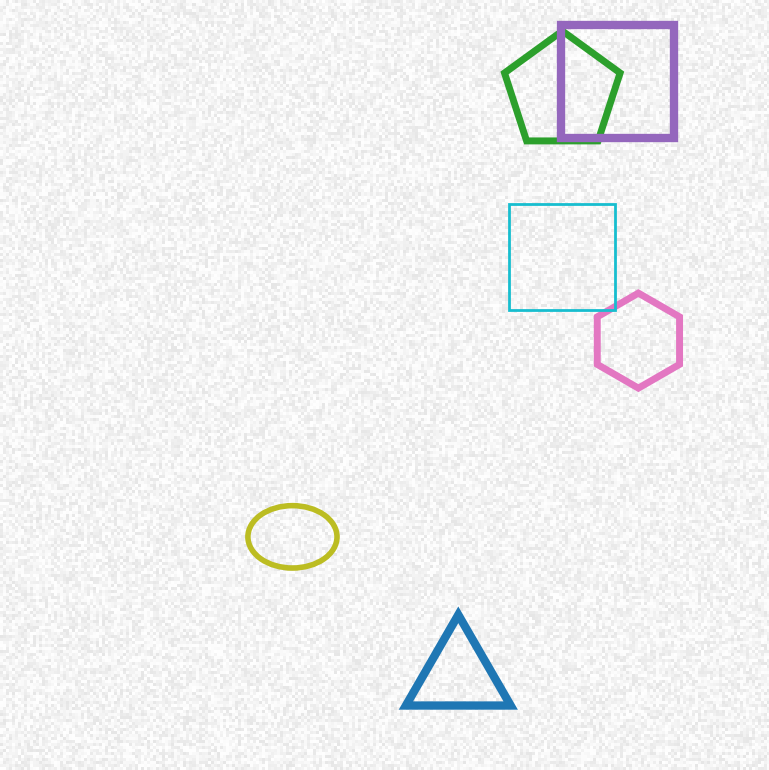[{"shape": "triangle", "thickness": 3, "radius": 0.39, "center": [0.595, 0.123]}, {"shape": "pentagon", "thickness": 2.5, "radius": 0.39, "center": [0.73, 0.881]}, {"shape": "square", "thickness": 3, "radius": 0.36, "center": [0.802, 0.894]}, {"shape": "hexagon", "thickness": 2.5, "radius": 0.31, "center": [0.829, 0.558]}, {"shape": "oval", "thickness": 2, "radius": 0.29, "center": [0.38, 0.303]}, {"shape": "square", "thickness": 1, "radius": 0.34, "center": [0.73, 0.666]}]